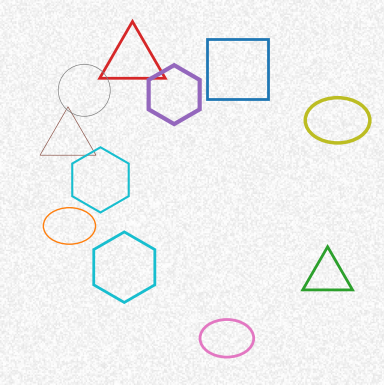[{"shape": "square", "thickness": 2, "radius": 0.39, "center": [0.617, 0.821]}, {"shape": "oval", "thickness": 1, "radius": 0.34, "center": [0.18, 0.413]}, {"shape": "triangle", "thickness": 2, "radius": 0.37, "center": [0.851, 0.284]}, {"shape": "triangle", "thickness": 2, "radius": 0.49, "center": [0.344, 0.846]}, {"shape": "hexagon", "thickness": 3, "radius": 0.38, "center": [0.452, 0.754]}, {"shape": "triangle", "thickness": 0.5, "radius": 0.42, "center": [0.177, 0.639]}, {"shape": "oval", "thickness": 2, "radius": 0.35, "center": [0.589, 0.121]}, {"shape": "circle", "thickness": 0.5, "radius": 0.34, "center": [0.219, 0.765]}, {"shape": "oval", "thickness": 2.5, "radius": 0.42, "center": [0.877, 0.687]}, {"shape": "hexagon", "thickness": 2, "radius": 0.46, "center": [0.323, 0.306]}, {"shape": "hexagon", "thickness": 1.5, "radius": 0.42, "center": [0.261, 0.533]}]